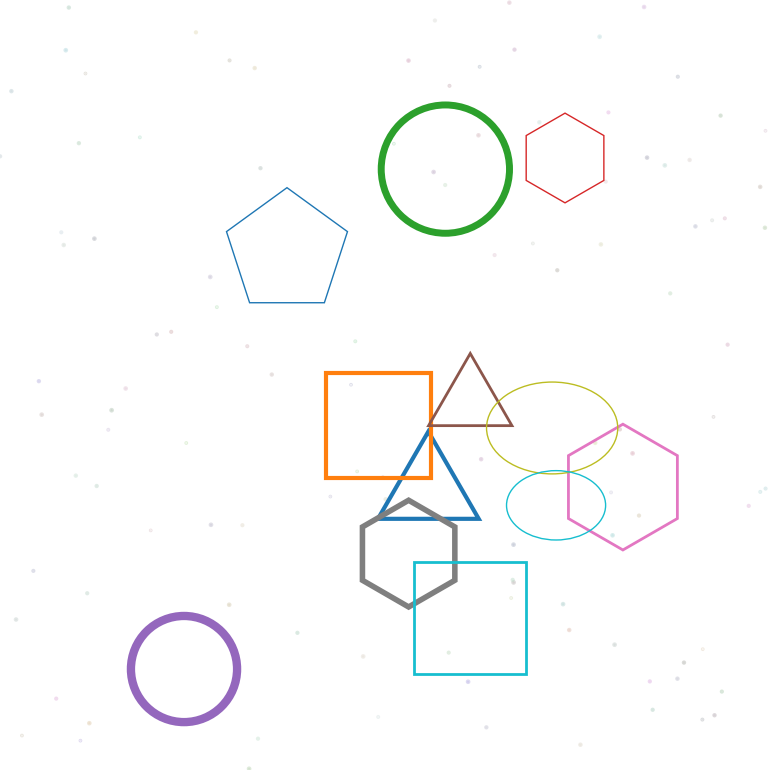[{"shape": "pentagon", "thickness": 0.5, "radius": 0.41, "center": [0.373, 0.674]}, {"shape": "triangle", "thickness": 1.5, "radius": 0.38, "center": [0.556, 0.364]}, {"shape": "square", "thickness": 1.5, "radius": 0.34, "center": [0.492, 0.447]}, {"shape": "circle", "thickness": 2.5, "radius": 0.42, "center": [0.578, 0.78]}, {"shape": "hexagon", "thickness": 0.5, "radius": 0.29, "center": [0.734, 0.795]}, {"shape": "circle", "thickness": 3, "radius": 0.34, "center": [0.239, 0.131]}, {"shape": "triangle", "thickness": 1, "radius": 0.31, "center": [0.611, 0.478]}, {"shape": "hexagon", "thickness": 1, "radius": 0.41, "center": [0.809, 0.367]}, {"shape": "hexagon", "thickness": 2, "radius": 0.35, "center": [0.531, 0.281]}, {"shape": "oval", "thickness": 0.5, "radius": 0.43, "center": [0.717, 0.444]}, {"shape": "oval", "thickness": 0.5, "radius": 0.32, "center": [0.722, 0.344]}, {"shape": "square", "thickness": 1, "radius": 0.36, "center": [0.61, 0.197]}]